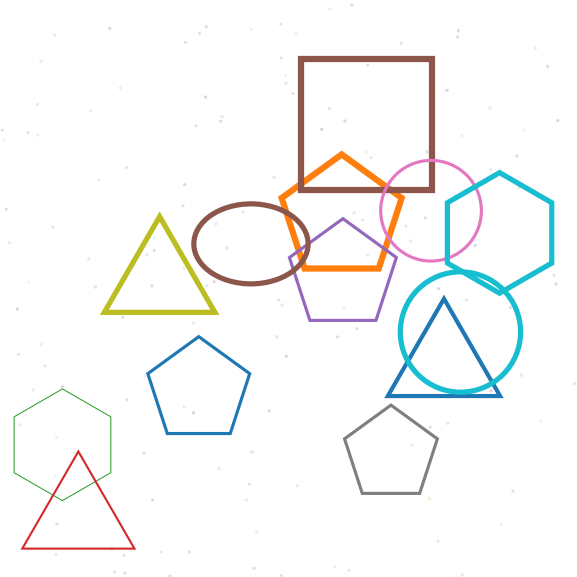[{"shape": "pentagon", "thickness": 1.5, "radius": 0.46, "center": [0.344, 0.323]}, {"shape": "triangle", "thickness": 2, "radius": 0.56, "center": [0.769, 0.369]}, {"shape": "pentagon", "thickness": 3, "radius": 0.55, "center": [0.592, 0.623]}, {"shape": "hexagon", "thickness": 0.5, "radius": 0.48, "center": [0.108, 0.229]}, {"shape": "triangle", "thickness": 1, "radius": 0.56, "center": [0.136, 0.105]}, {"shape": "pentagon", "thickness": 1.5, "radius": 0.49, "center": [0.594, 0.523]}, {"shape": "square", "thickness": 3, "radius": 0.57, "center": [0.634, 0.783]}, {"shape": "oval", "thickness": 2.5, "radius": 0.49, "center": [0.435, 0.577]}, {"shape": "circle", "thickness": 1.5, "radius": 0.44, "center": [0.746, 0.634]}, {"shape": "pentagon", "thickness": 1.5, "radius": 0.42, "center": [0.677, 0.213]}, {"shape": "triangle", "thickness": 2.5, "radius": 0.55, "center": [0.276, 0.514]}, {"shape": "hexagon", "thickness": 2.5, "radius": 0.52, "center": [0.865, 0.596]}, {"shape": "circle", "thickness": 2.5, "radius": 0.52, "center": [0.797, 0.424]}]